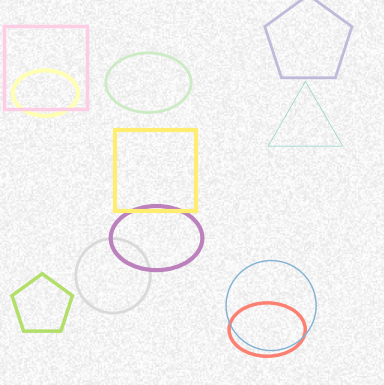[{"shape": "triangle", "thickness": 0.5, "radius": 0.56, "center": [0.793, 0.676]}, {"shape": "oval", "thickness": 3, "radius": 0.42, "center": [0.118, 0.758]}, {"shape": "pentagon", "thickness": 2, "radius": 0.59, "center": [0.801, 0.894]}, {"shape": "oval", "thickness": 2.5, "radius": 0.49, "center": [0.694, 0.144]}, {"shape": "circle", "thickness": 1, "radius": 0.58, "center": [0.704, 0.206]}, {"shape": "pentagon", "thickness": 2.5, "radius": 0.41, "center": [0.11, 0.207]}, {"shape": "square", "thickness": 2.5, "radius": 0.54, "center": [0.118, 0.826]}, {"shape": "circle", "thickness": 2, "radius": 0.48, "center": [0.294, 0.284]}, {"shape": "oval", "thickness": 3, "radius": 0.6, "center": [0.407, 0.382]}, {"shape": "oval", "thickness": 2, "radius": 0.55, "center": [0.386, 0.785]}, {"shape": "square", "thickness": 3, "radius": 0.52, "center": [0.405, 0.557]}]